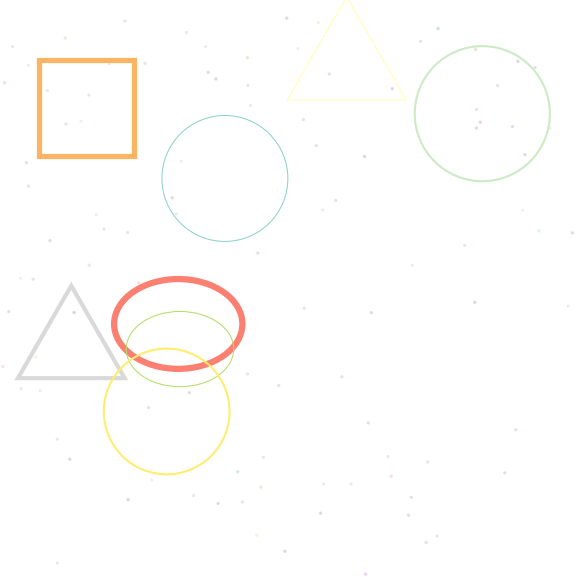[{"shape": "circle", "thickness": 0.5, "radius": 0.55, "center": [0.389, 0.69]}, {"shape": "triangle", "thickness": 0.5, "radius": 0.6, "center": [0.6, 0.886]}, {"shape": "oval", "thickness": 3, "radius": 0.56, "center": [0.309, 0.438]}, {"shape": "square", "thickness": 2.5, "radius": 0.41, "center": [0.15, 0.812]}, {"shape": "oval", "thickness": 0.5, "radius": 0.47, "center": [0.312, 0.395]}, {"shape": "triangle", "thickness": 2, "radius": 0.53, "center": [0.123, 0.398]}, {"shape": "circle", "thickness": 1, "radius": 0.58, "center": [0.835, 0.802]}, {"shape": "circle", "thickness": 1, "radius": 0.54, "center": [0.289, 0.287]}]